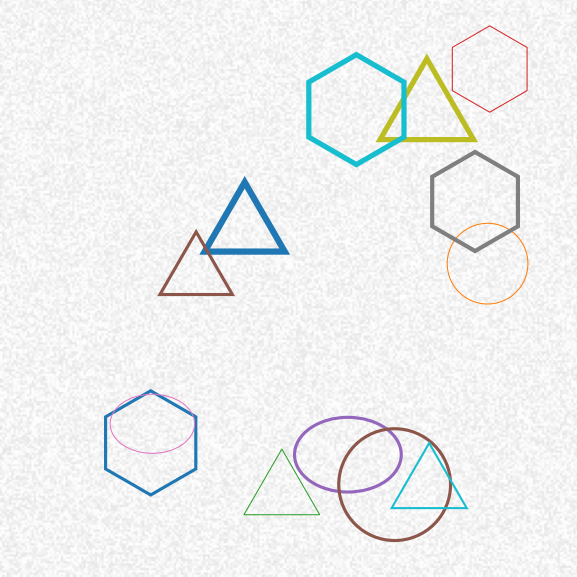[{"shape": "triangle", "thickness": 3, "radius": 0.4, "center": [0.424, 0.604]}, {"shape": "hexagon", "thickness": 1.5, "radius": 0.45, "center": [0.261, 0.232]}, {"shape": "circle", "thickness": 0.5, "radius": 0.35, "center": [0.844, 0.543]}, {"shape": "triangle", "thickness": 0.5, "radius": 0.38, "center": [0.488, 0.146]}, {"shape": "hexagon", "thickness": 0.5, "radius": 0.37, "center": [0.848, 0.88]}, {"shape": "oval", "thickness": 1.5, "radius": 0.46, "center": [0.602, 0.212]}, {"shape": "circle", "thickness": 1.5, "radius": 0.48, "center": [0.683, 0.16]}, {"shape": "triangle", "thickness": 1.5, "radius": 0.36, "center": [0.34, 0.525]}, {"shape": "oval", "thickness": 0.5, "radius": 0.37, "center": [0.264, 0.265]}, {"shape": "hexagon", "thickness": 2, "radius": 0.43, "center": [0.823, 0.65]}, {"shape": "triangle", "thickness": 2.5, "radius": 0.47, "center": [0.739, 0.804]}, {"shape": "triangle", "thickness": 1, "radius": 0.38, "center": [0.743, 0.157]}, {"shape": "hexagon", "thickness": 2.5, "radius": 0.48, "center": [0.617, 0.809]}]